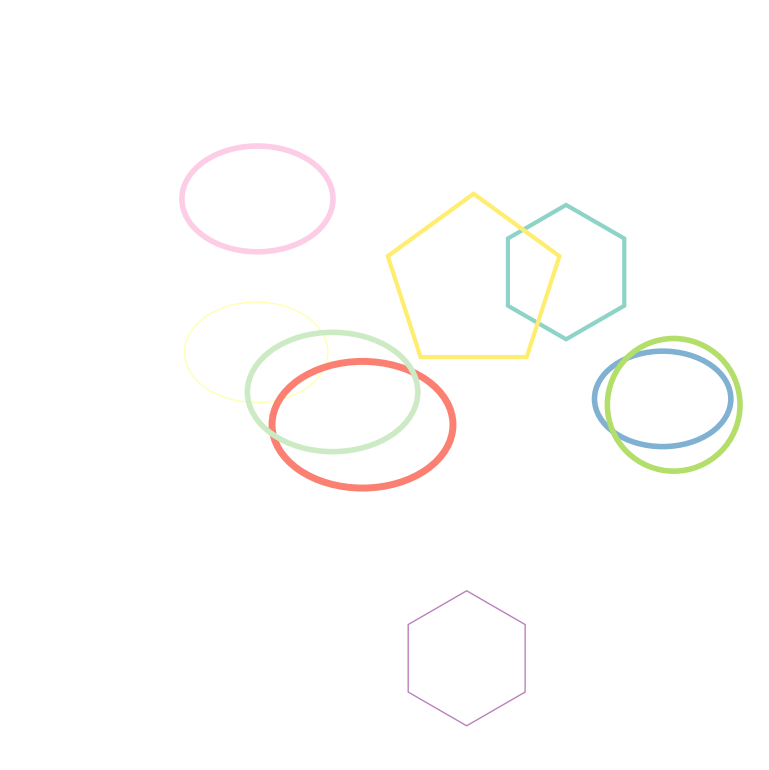[{"shape": "hexagon", "thickness": 1.5, "radius": 0.44, "center": [0.735, 0.647]}, {"shape": "oval", "thickness": 0.5, "radius": 0.47, "center": [0.333, 0.542]}, {"shape": "oval", "thickness": 2.5, "radius": 0.59, "center": [0.471, 0.448]}, {"shape": "oval", "thickness": 2, "radius": 0.44, "center": [0.861, 0.482]}, {"shape": "circle", "thickness": 2, "radius": 0.43, "center": [0.875, 0.474]}, {"shape": "oval", "thickness": 2, "radius": 0.49, "center": [0.334, 0.742]}, {"shape": "hexagon", "thickness": 0.5, "radius": 0.44, "center": [0.606, 0.145]}, {"shape": "oval", "thickness": 2, "radius": 0.55, "center": [0.432, 0.491]}, {"shape": "pentagon", "thickness": 1.5, "radius": 0.59, "center": [0.615, 0.631]}]